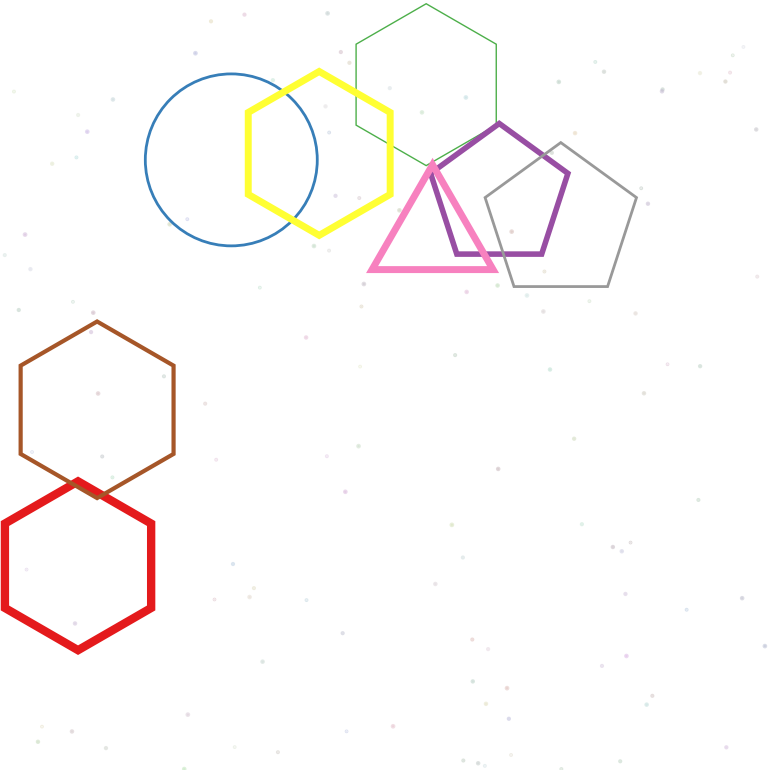[{"shape": "hexagon", "thickness": 3, "radius": 0.55, "center": [0.101, 0.265]}, {"shape": "circle", "thickness": 1, "radius": 0.56, "center": [0.3, 0.792]}, {"shape": "hexagon", "thickness": 0.5, "radius": 0.53, "center": [0.553, 0.89]}, {"shape": "pentagon", "thickness": 2, "radius": 0.47, "center": [0.648, 0.746]}, {"shape": "hexagon", "thickness": 2.5, "radius": 0.53, "center": [0.415, 0.801]}, {"shape": "hexagon", "thickness": 1.5, "radius": 0.57, "center": [0.126, 0.468]}, {"shape": "triangle", "thickness": 2.5, "radius": 0.45, "center": [0.562, 0.695]}, {"shape": "pentagon", "thickness": 1, "radius": 0.52, "center": [0.728, 0.711]}]